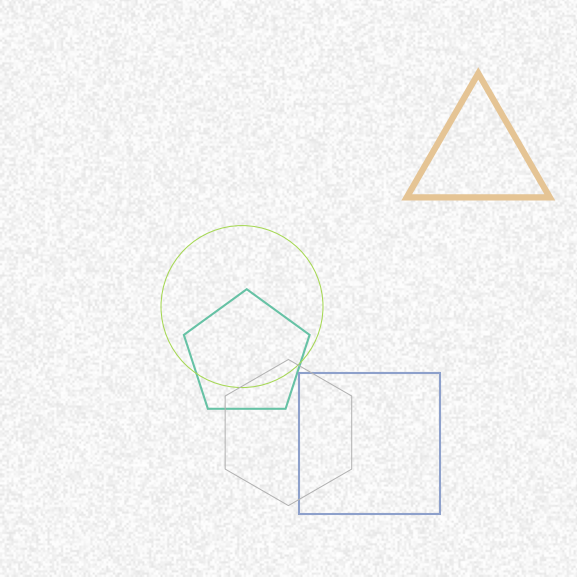[{"shape": "pentagon", "thickness": 1, "radius": 0.57, "center": [0.427, 0.384]}, {"shape": "square", "thickness": 1, "radius": 0.61, "center": [0.64, 0.232]}, {"shape": "circle", "thickness": 0.5, "radius": 0.7, "center": [0.419, 0.468]}, {"shape": "triangle", "thickness": 3, "radius": 0.72, "center": [0.828, 0.729]}, {"shape": "hexagon", "thickness": 0.5, "radius": 0.63, "center": [0.499, 0.25]}]